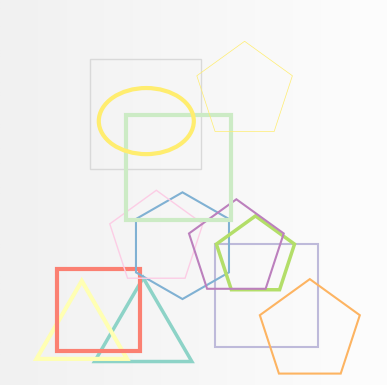[{"shape": "triangle", "thickness": 2.5, "radius": 0.72, "center": [0.37, 0.133]}, {"shape": "triangle", "thickness": 3, "radius": 0.67, "center": [0.211, 0.135]}, {"shape": "square", "thickness": 1.5, "radius": 0.67, "center": [0.687, 0.233]}, {"shape": "square", "thickness": 3, "radius": 0.54, "center": [0.255, 0.194]}, {"shape": "hexagon", "thickness": 1.5, "radius": 0.69, "center": [0.471, 0.362]}, {"shape": "pentagon", "thickness": 1.5, "radius": 0.68, "center": [0.8, 0.139]}, {"shape": "pentagon", "thickness": 2.5, "radius": 0.53, "center": [0.659, 0.333]}, {"shape": "pentagon", "thickness": 1, "radius": 0.63, "center": [0.403, 0.379]}, {"shape": "square", "thickness": 1, "radius": 0.71, "center": [0.376, 0.704]}, {"shape": "pentagon", "thickness": 1.5, "radius": 0.64, "center": [0.61, 0.354]}, {"shape": "square", "thickness": 3, "radius": 0.68, "center": [0.461, 0.565]}, {"shape": "oval", "thickness": 3, "radius": 0.61, "center": [0.378, 0.686]}, {"shape": "pentagon", "thickness": 0.5, "radius": 0.65, "center": [0.631, 0.763]}]